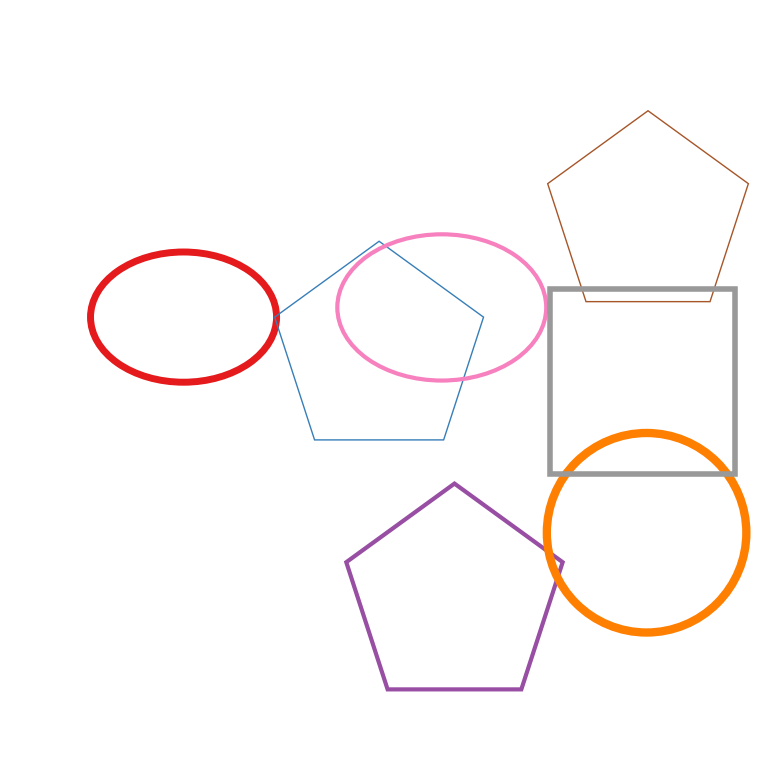[{"shape": "oval", "thickness": 2.5, "radius": 0.6, "center": [0.238, 0.588]}, {"shape": "pentagon", "thickness": 0.5, "radius": 0.71, "center": [0.492, 0.544]}, {"shape": "pentagon", "thickness": 1.5, "radius": 0.74, "center": [0.59, 0.224]}, {"shape": "circle", "thickness": 3, "radius": 0.65, "center": [0.84, 0.308]}, {"shape": "pentagon", "thickness": 0.5, "radius": 0.69, "center": [0.842, 0.719]}, {"shape": "oval", "thickness": 1.5, "radius": 0.68, "center": [0.574, 0.601]}, {"shape": "square", "thickness": 2, "radius": 0.6, "center": [0.835, 0.504]}]